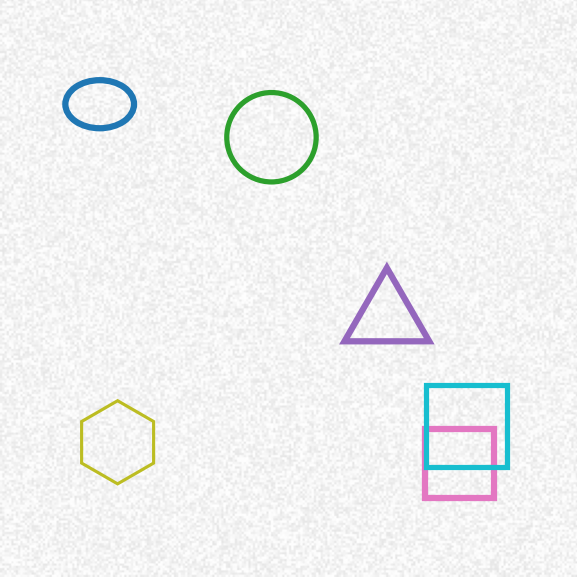[{"shape": "oval", "thickness": 3, "radius": 0.3, "center": [0.173, 0.819]}, {"shape": "circle", "thickness": 2.5, "radius": 0.39, "center": [0.47, 0.761]}, {"shape": "triangle", "thickness": 3, "radius": 0.42, "center": [0.67, 0.45]}, {"shape": "square", "thickness": 3, "radius": 0.3, "center": [0.796, 0.196]}, {"shape": "hexagon", "thickness": 1.5, "radius": 0.36, "center": [0.204, 0.233]}, {"shape": "square", "thickness": 2.5, "radius": 0.35, "center": [0.808, 0.261]}]